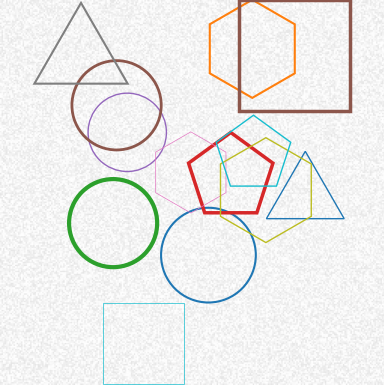[{"shape": "triangle", "thickness": 1, "radius": 0.58, "center": [0.793, 0.49]}, {"shape": "circle", "thickness": 1.5, "radius": 0.62, "center": [0.541, 0.337]}, {"shape": "hexagon", "thickness": 1.5, "radius": 0.64, "center": [0.655, 0.873]}, {"shape": "circle", "thickness": 3, "radius": 0.57, "center": [0.294, 0.42]}, {"shape": "pentagon", "thickness": 2.5, "radius": 0.58, "center": [0.599, 0.541]}, {"shape": "circle", "thickness": 1, "radius": 0.51, "center": [0.331, 0.656]}, {"shape": "square", "thickness": 2.5, "radius": 0.72, "center": [0.765, 0.856]}, {"shape": "circle", "thickness": 2, "radius": 0.58, "center": [0.303, 0.727]}, {"shape": "hexagon", "thickness": 0.5, "radius": 0.53, "center": [0.496, 0.552]}, {"shape": "triangle", "thickness": 1.5, "radius": 0.7, "center": [0.21, 0.853]}, {"shape": "hexagon", "thickness": 1, "radius": 0.68, "center": [0.691, 0.506]}, {"shape": "square", "thickness": 0.5, "radius": 0.53, "center": [0.374, 0.107]}, {"shape": "pentagon", "thickness": 1, "radius": 0.51, "center": [0.658, 0.599]}]